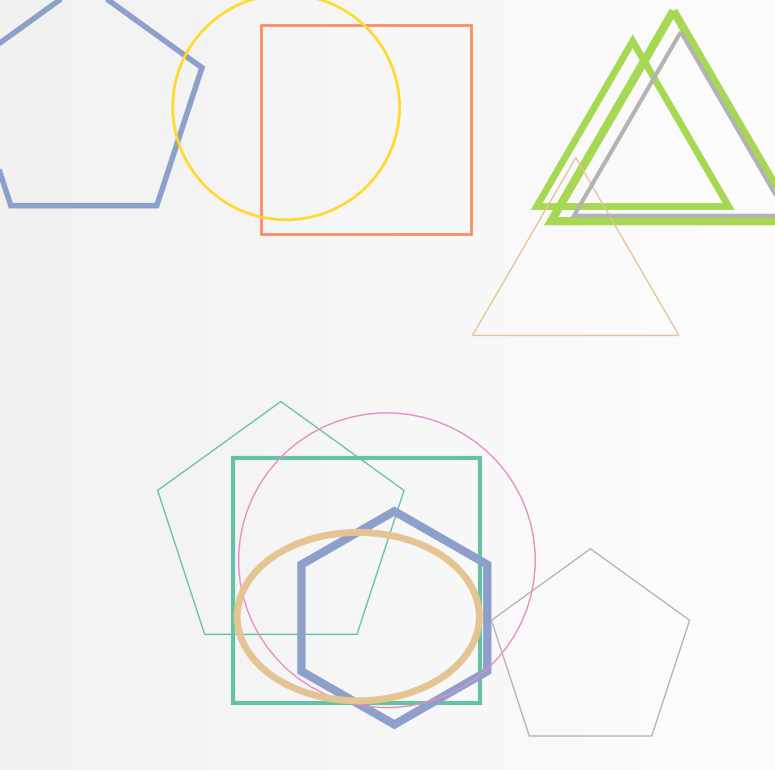[{"shape": "pentagon", "thickness": 0.5, "radius": 0.84, "center": [0.362, 0.311]}, {"shape": "square", "thickness": 1.5, "radius": 0.8, "center": [0.46, 0.246]}, {"shape": "square", "thickness": 1, "radius": 0.68, "center": [0.472, 0.832]}, {"shape": "hexagon", "thickness": 3, "radius": 0.69, "center": [0.509, 0.198]}, {"shape": "pentagon", "thickness": 2, "radius": 0.8, "center": [0.108, 0.863]}, {"shape": "circle", "thickness": 0.5, "radius": 0.96, "center": [0.499, 0.272]}, {"shape": "triangle", "thickness": 3, "radius": 0.91, "center": [0.869, 0.804]}, {"shape": "triangle", "thickness": 2.5, "radius": 0.72, "center": [0.816, 0.803]}, {"shape": "circle", "thickness": 1, "radius": 0.73, "center": [0.369, 0.861]}, {"shape": "triangle", "thickness": 0.5, "radius": 0.77, "center": [0.743, 0.641]}, {"shape": "oval", "thickness": 2.5, "radius": 0.78, "center": [0.462, 0.199]}, {"shape": "triangle", "thickness": 1.5, "radius": 0.8, "center": [0.879, 0.799]}, {"shape": "pentagon", "thickness": 0.5, "radius": 0.67, "center": [0.762, 0.153]}]